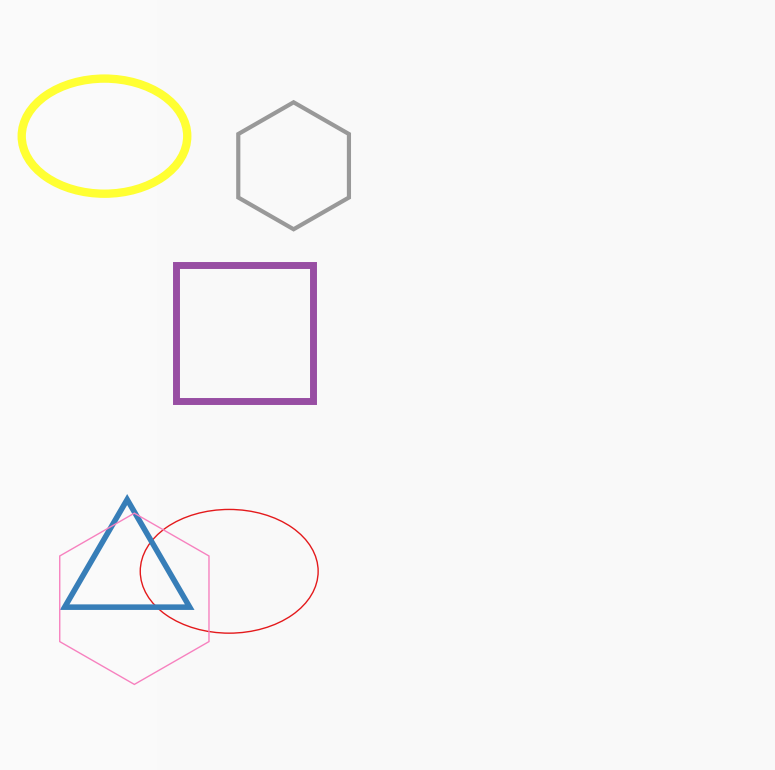[{"shape": "oval", "thickness": 0.5, "radius": 0.57, "center": [0.296, 0.258]}, {"shape": "triangle", "thickness": 2, "radius": 0.47, "center": [0.164, 0.258]}, {"shape": "square", "thickness": 2.5, "radius": 0.44, "center": [0.316, 0.567]}, {"shape": "oval", "thickness": 3, "radius": 0.53, "center": [0.135, 0.823]}, {"shape": "hexagon", "thickness": 0.5, "radius": 0.56, "center": [0.173, 0.222]}, {"shape": "hexagon", "thickness": 1.5, "radius": 0.41, "center": [0.379, 0.785]}]